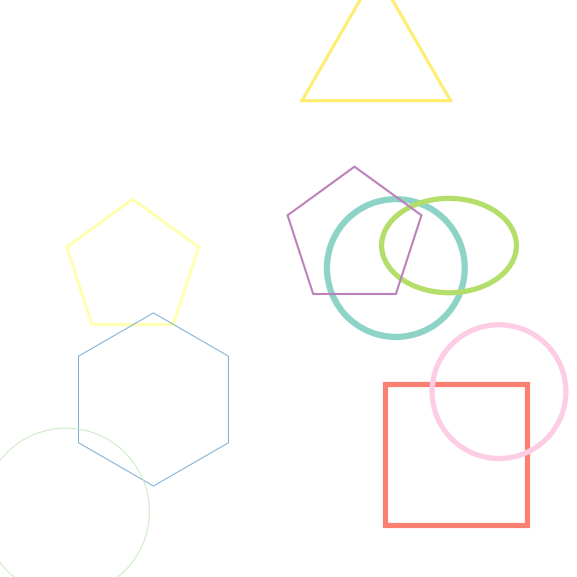[{"shape": "circle", "thickness": 3, "radius": 0.6, "center": [0.685, 0.535]}, {"shape": "pentagon", "thickness": 1.5, "radius": 0.6, "center": [0.23, 0.534]}, {"shape": "square", "thickness": 2.5, "radius": 0.61, "center": [0.79, 0.212]}, {"shape": "hexagon", "thickness": 0.5, "radius": 0.75, "center": [0.266, 0.307]}, {"shape": "oval", "thickness": 2.5, "radius": 0.58, "center": [0.778, 0.574]}, {"shape": "circle", "thickness": 2.5, "radius": 0.58, "center": [0.864, 0.321]}, {"shape": "pentagon", "thickness": 1, "radius": 0.61, "center": [0.614, 0.589]}, {"shape": "circle", "thickness": 0.5, "radius": 0.72, "center": [0.114, 0.113]}, {"shape": "triangle", "thickness": 1.5, "radius": 0.74, "center": [0.652, 0.899]}]